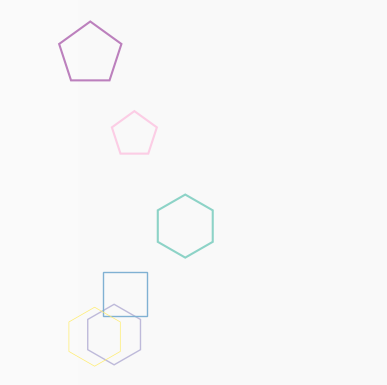[{"shape": "hexagon", "thickness": 1.5, "radius": 0.41, "center": [0.478, 0.413]}, {"shape": "hexagon", "thickness": 1, "radius": 0.39, "center": [0.294, 0.131]}, {"shape": "square", "thickness": 1, "radius": 0.29, "center": [0.323, 0.238]}, {"shape": "pentagon", "thickness": 1.5, "radius": 0.31, "center": [0.347, 0.65]}, {"shape": "pentagon", "thickness": 1.5, "radius": 0.42, "center": [0.233, 0.86]}, {"shape": "hexagon", "thickness": 0.5, "radius": 0.38, "center": [0.244, 0.125]}]